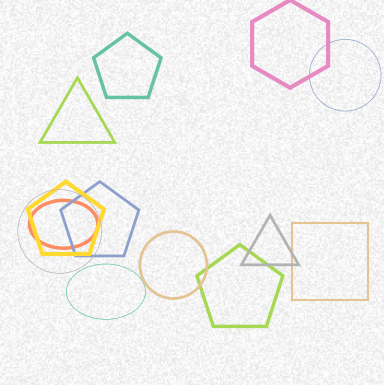[{"shape": "oval", "thickness": 0.5, "radius": 0.51, "center": [0.275, 0.242]}, {"shape": "pentagon", "thickness": 2.5, "radius": 0.46, "center": [0.331, 0.821]}, {"shape": "oval", "thickness": 2.5, "radius": 0.44, "center": [0.165, 0.417]}, {"shape": "circle", "thickness": 0.5, "radius": 0.47, "center": [0.897, 0.805]}, {"shape": "pentagon", "thickness": 2, "radius": 0.53, "center": [0.259, 0.422]}, {"shape": "hexagon", "thickness": 3, "radius": 0.57, "center": [0.754, 0.886]}, {"shape": "pentagon", "thickness": 2.5, "radius": 0.59, "center": [0.623, 0.247]}, {"shape": "triangle", "thickness": 2, "radius": 0.56, "center": [0.201, 0.686]}, {"shape": "pentagon", "thickness": 3, "radius": 0.52, "center": [0.171, 0.424]}, {"shape": "circle", "thickness": 2, "radius": 0.44, "center": [0.45, 0.312]}, {"shape": "square", "thickness": 1.5, "radius": 0.49, "center": [0.857, 0.321]}, {"shape": "circle", "thickness": 0.5, "radius": 0.54, "center": [0.155, 0.399]}, {"shape": "triangle", "thickness": 2, "radius": 0.43, "center": [0.701, 0.355]}]